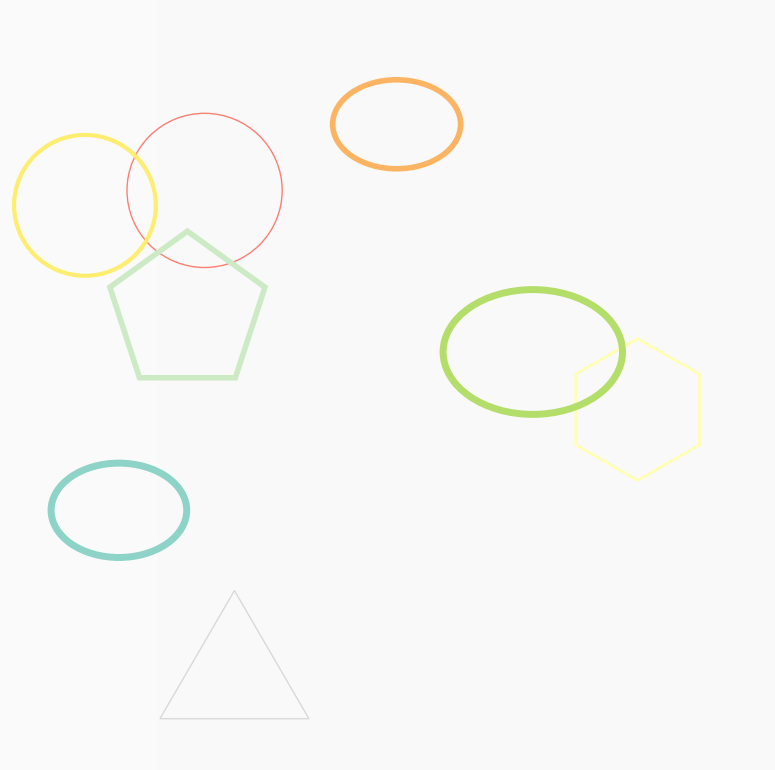[{"shape": "oval", "thickness": 2.5, "radius": 0.44, "center": [0.153, 0.337]}, {"shape": "hexagon", "thickness": 1, "radius": 0.46, "center": [0.823, 0.468]}, {"shape": "circle", "thickness": 0.5, "radius": 0.5, "center": [0.264, 0.753]}, {"shape": "oval", "thickness": 2, "radius": 0.41, "center": [0.512, 0.839]}, {"shape": "oval", "thickness": 2.5, "radius": 0.58, "center": [0.687, 0.543]}, {"shape": "triangle", "thickness": 0.5, "radius": 0.55, "center": [0.302, 0.122]}, {"shape": "pentagon", "thickness": 2, "radius": 0.53, "center": [0.242, 0.595]}, {"shape": "circle", "thickness": 1.5, "radius": 0.46, "center": [0.11, 0.733]}]